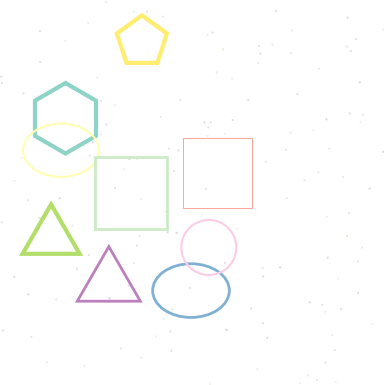[{"shape": "hexagon", "thickness": 3, "radius": 0.46, "center": [0.17, 0.693]}, {"shape": "oval", "thickness": 1.5, "radius": 0.49, "center": [0.158, 0.61]}, {"shape": "square", "thickness": 0.5, "radius": 0.45, "center": [0.565, 0.552]}, {"shape": "oval", "thickness": 2, "radius": 0.5, "center": [0.496, 0.245]}, {"shape": "triangle", "thickness": 3, "radius": 0.43, "center": [0.133, 0.384]}, {"shape": "circle", "thickness": 1.5, "radius": 0.36, "center": [0.542, 0.357]}, {"shape": "triangle", "thickness": 2, "radius": 0.47, "center": [0.283, 0.265]}, {"shape": "square", "thickness": 2, "radius": 0.47, "center": [0.341, 0.499]}, {"shape": "pentagon", "thickness": 3, "radius": 0.34, "center": [0.369, 0.892]}]